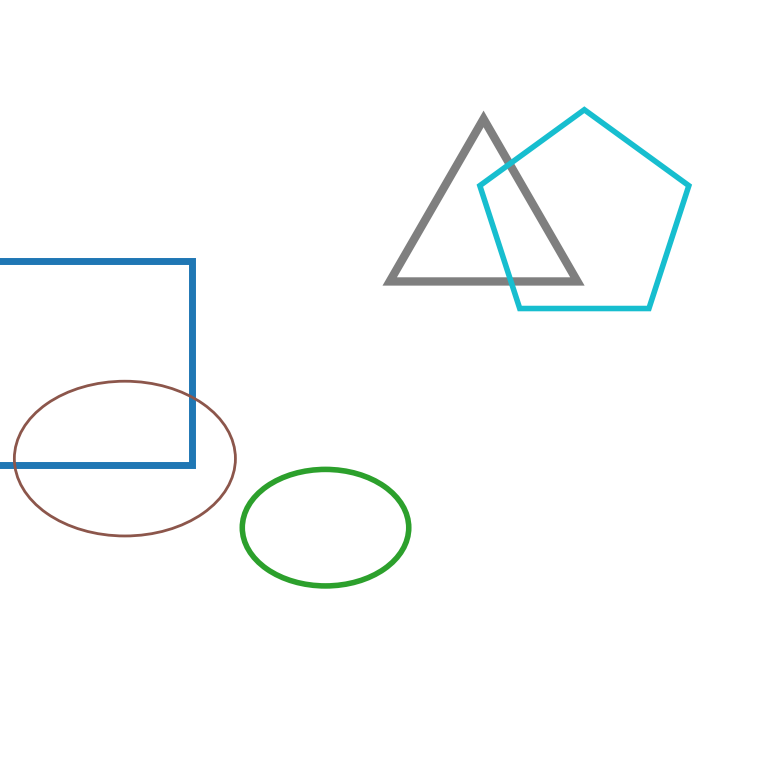[{"shape": "square", "thickness": 2.5, "radius": 0.66, "center": [0.117, 0.528]}, {"shape": "oval", "thickness": 2, "radius": 0.54, "center": [0.423, 0.315]}, {"shape": "oval", "thickness": 1, "radius": 0.72, "center": [0.162, 0.404]}, {"shape": "triangle", "thickness": 3, "radius": 0.7, "center": [0.628, 0.705]}, {"shape": "pentagon", "thickness": 2, "radius": 0.71, "center": [0.759, 0.715]}]